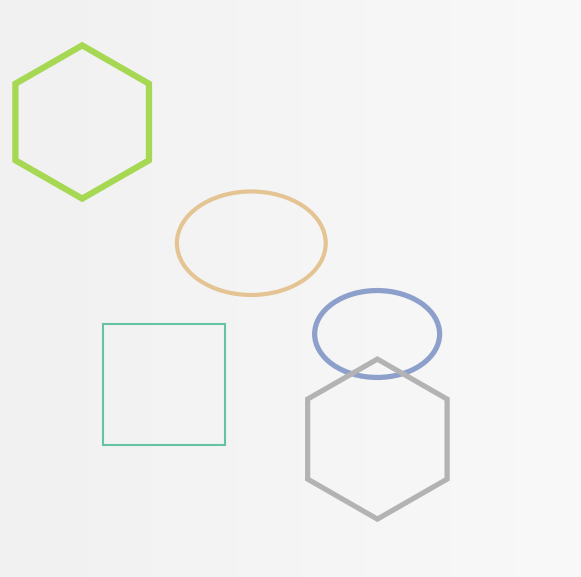[{"shape": "square", "thickness": 1, "radius": 0.53, "center": [0.282, 0.334]}, {"shape": "oval", "thickness": 2.5, "radius": 0.54, "center": [0.649, 0.421]}, {"shape": "hexagon", "thickness": 3, "radius": 0.66, "center": [0.141, 0.788]}, {"shape": "oval", "thickness": 2, "radius": 0.64, "center": [0.432, 0.578]}, {"shape": "hexagon", "thickness": 2.5, "radius": 0.69, "center": [0.649, 0.239]}]